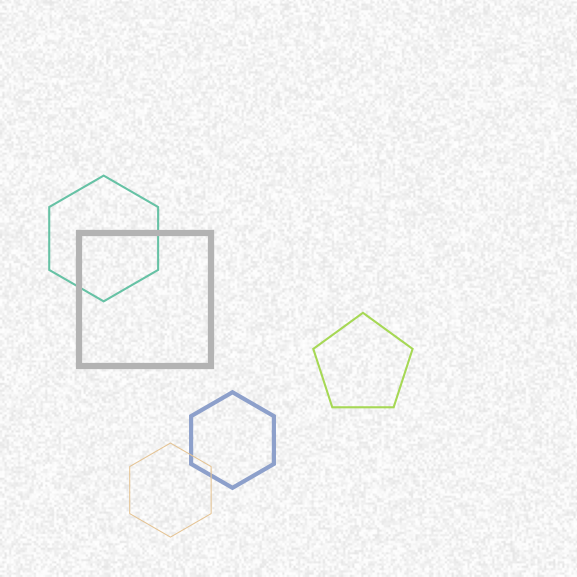[{"shape": "hexagon", "thickness": 1, "radius": 0.54, "center": [0.18, 0.586]}, {"shape": "hexagon", "thickness": 2, "radius": 0.41, "center": [0.403, 0.237]}, {"shape": "pentagon", "thickness": 1, "radius": 0.45, "center": [0.628, 0.367]}, {"shape": "hexagon", "thickness": 0.5, "radius": 0.41, "center": [0.295, 0.15]}, {"shape": "square", "thickness": 3, "radius": 0.58, "center": [0.251, 0.481]}]